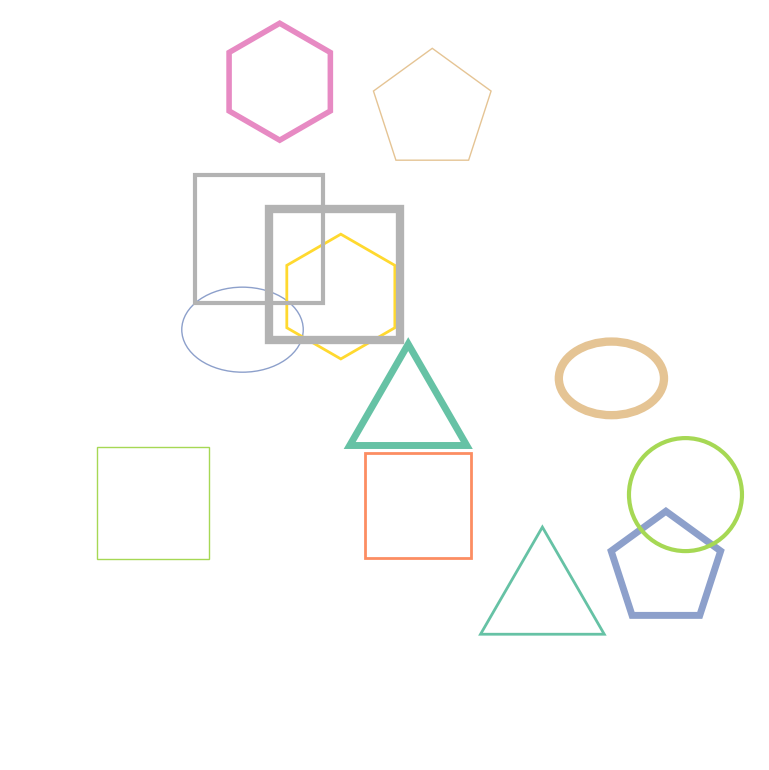[{"shape": "triangle", "thickness": 1, "radius": 0.46, "center": [0.704, 0.223]}, {"shape": "triangle", "thickness": 2.5, "radius": 0.44, "center": [0.53, 0.465]}, {"shape": "square", "thickness": 1, "radius": 0.34, "center": [0.543, 0.343]}, {"shape": "pentagon", "thickness": 2.5, "radius": 0.37, "center": [0.865, 0.261]}, {"shape": "oval", "thickness": 0.5, "radius": 0.39, "center": [0.315, 0.572]}, {"shape": "hexagon", "thickness": 2, "radius": 0.38, "center": [0.363, 0.894]}, {"shape": "square", "thickness": 0.5, "radius": 0.36, "center": [0.199, 0.347]}, {"shape": "circle", "thickness": 1.5, "radius": 0.37, "center": [0.89, 0.358]}, {"shape": "hexagon", "thickness": 1, "radius": 0.41, "center": [0.443, 0.615]}, {"shape": "pentagon", "thickness": 0.5, "radius": 0.4, "center": [0.561, 0.857]}, {"shape": "oval", "thickness": 3, "radius": 0.34, "center": [0.794, 0.509]}, {"shape": "square", "thickness": 1.5, "radius": 0.41, "center": [0.336, 0.69]}, {"shape": "square", "thickness": 3, "radius": 0.43, "center": [0.434, 0.643]}]